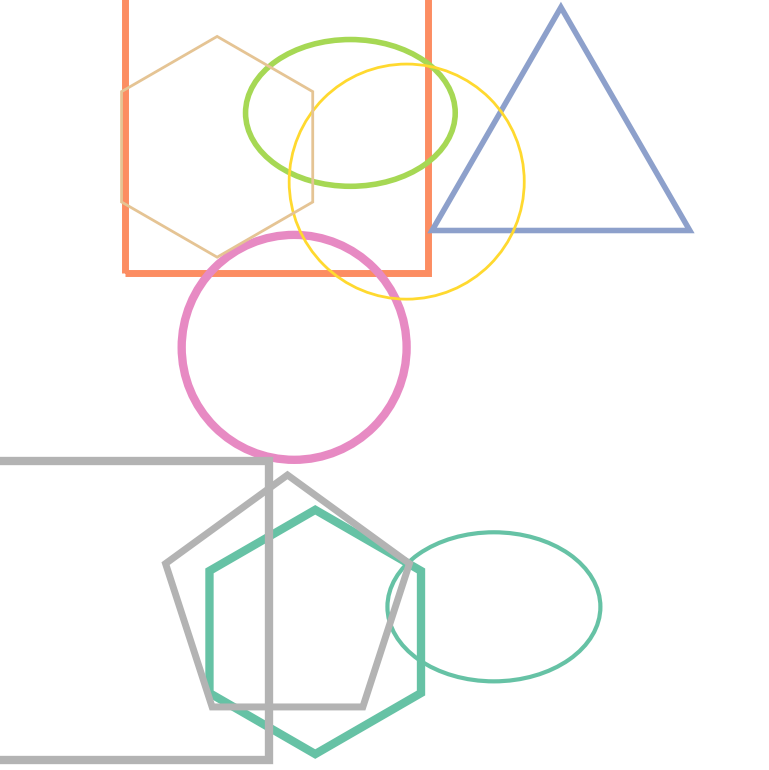[{"shape": "hexagon", "thickness": 3, "radius": 0.79, "center": [0.409, 0.179]}, {"shape": "oval", "thickness": 1.5, "radius": 0.69, "center": [0.641, 0.212]}, {"shape": "square", "thickness": 2.5, "radius": 0.98, "center": [0.359, 0.841]}, {"shape": "triangle", "thickness": 2, "radius": 0.97, "center": [0.728, 0.797]}, {"shape": "circle", "thickness": 3, "radius": 0.73, "center": [0.382, 0.549]}, {"shape": "oval", "thickness": 2, "radius": 0.68, "center": [0.455, 0.853]}, {"shape": "circle", "thickness": 1, "radius": 0.76, "center": [0.528, 0.764]}, {"shape": "hexagon", "thickness": 1, "radius": 0.72, "center": [0.282, 0.809]}, {"shape": "square", "thickness": 3, "radius": 0.97, "center": [0.155, 0.208]}, {"shape": "pentagon", "thickness": 2.5, "radius": 0.83, "center": [0.373, 0.217]}]